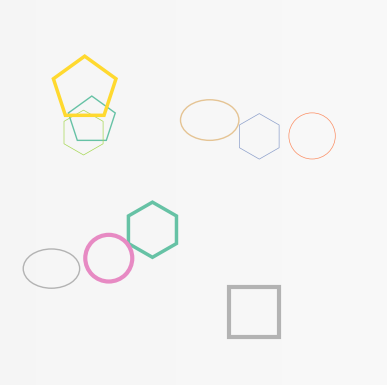[{"shape": "hexagon", "thickness": 2.5, "radius": 0.36, "center": [0.393, 0.403]}, {"shape": "pentagon", "thickness": 1, "radius": 0.32, "center": [0.237, 0.687]}, {"shape": "circle", "thickness": 0.5, "radius": 0.3, "center": [0.805, 0.647]}, {"shape": "hexagon", "thickness": 0.5, "radius": 0.3, "center": [0.669, 0.646]}, {"shape": "circle", "thickness": 3, "radius": 0.3, "center": [0.281, 0.329]}, {"shape": "hexagon", "thickness": 0.5, "radius": 0.29, "center": [0.216, 0.656]}, {"shape": "pentagon", "thickness": 2.5, "radius": 0.42, "center": [0.219, 0.769]}, {"shape": "oval", "thickness": 1, "radius": 0.38, "center": [0.541, 0.688]}, {"shape": "square", "thickness": 3, "radius": 0.32, "center": [0.655, 0.19]}, {"shape": "oval", "thickness": 1, "radius": 0.36, "center": [0.133, 0.302]}]